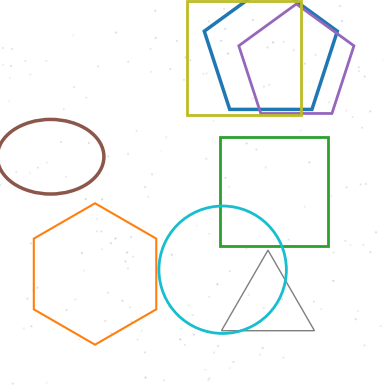[{"shape": "pentagon", "thickness": 2.5, "radius": 0.91, "center": [0.703, 0.863]}, {"shape": "hexagon", "thickness": 1.5, "radius": 0.92, "center": [0.247, 0.288]}, {"shape": "square", "thickness": 2, "radius": 0.7, "center": [0.711, 0.503]}, {"shape": "pentagon", "thickness": 2, "radius": 0.79, "center": [0.77, 0.832]}, {"shape": "oval", "thickness": 2.5, "radius": 0.69, "center": [0.131, 0.593]}, {"shape": "triangle", "thickness": 1, "radius": 0.7, "center": [0.696, 0.211]}, {"shape": "square", "thickness": 2, "radius": 0.74, "center": [0.633, 0.85]}, {"shape": "circle", "thickness": 2, "radius": 0.83, "center": [0.578, 0.299]}]